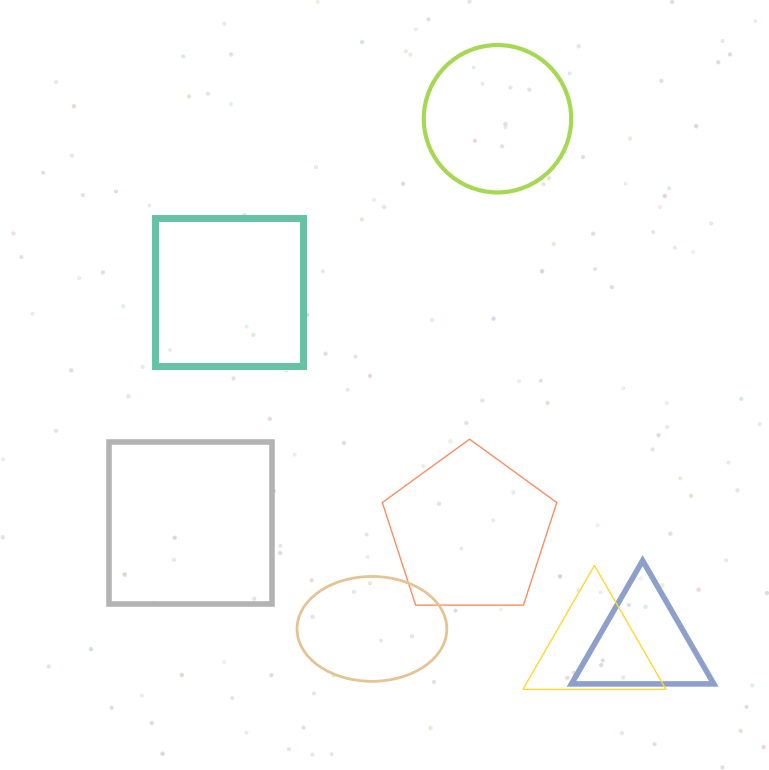[{"shape": "square", "thickness": 2.5, "radius": 0.48, "center": [0.297, 0.621]}, {"shape": "pentagon", "thickness": 0.5, "radius": 0.6, "center": [0.61, 0.31]}, {"shape": "triangle", "thickness": 2, "radius": 0.53, "center": [0.835, 0.165]}, {"shape": "circle", "thickness": 1.5, "radius": 0.48, "center": [0.646, 0.846]}, {"shape": "triangle", "thickness": 0.5, "radius": 0.54, "center": [0.772, 0.158]}, {"shape": "oval", "thickness": 1, "radius": 0.49, "center": [0.483, 0.183]}, {"shape": "square", "thickness": 2, "radius": 0.53, "center": [0.248, 0.321]}]